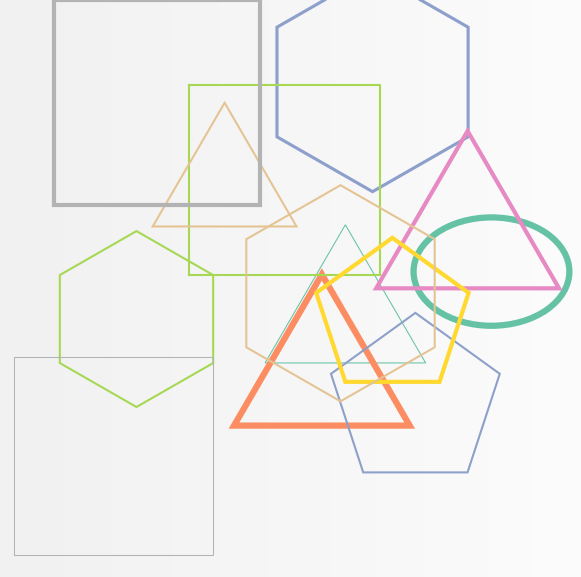[{"shape": "oval", "thickness": 3, "radius": 0.67, "center": [0.846, 0.529]}, {"shape": "triangle", "thickness": 0.5, "radius": 0.8, "center": [0.594, 0.45]}, {"shape": "triangle", "thickness": 3, "radius": 0.87, "center": [0.554, 0.349]}, {"shape": "hexagon", "thickness": 1.5, "radius": 0.95, "center": [0.641, 0.857]}, {"shape": "pentagon", "thickness": 1, "radius": 0.76, "center": [0.715, 0.305]}, {"shape": "triangle", "thickness": 2, "radius": 0.91, "center": [0.804, 0.591]}, {"shape": "square", "thickness": 1, "radius": 0.82, "center": [0.489, 0.687]}, {"shape": "hexagon", "thickness": 1, "radius": 0.76, "center": [0.235, 0.447]}, {"shape": "pentagon", "thickness": 2, "radius": 0.69, "center": [0.675, 0.449]}, {"shape": "hexagon", "thickness": 1, "radius": 0.94, "center": [0.586, 0.491]}, {"shape": "triangle", "thickness": 1, "radius": 0.71, "center": [0.386, 0.678]}, {"shape": "square", "thickness": 0.5, "radius": 0.86, "center": [0.195, 0.21]}, {"shape": "square", "thickness": 2, "radius": 0.89, "center": [0.27, 0.822]}]